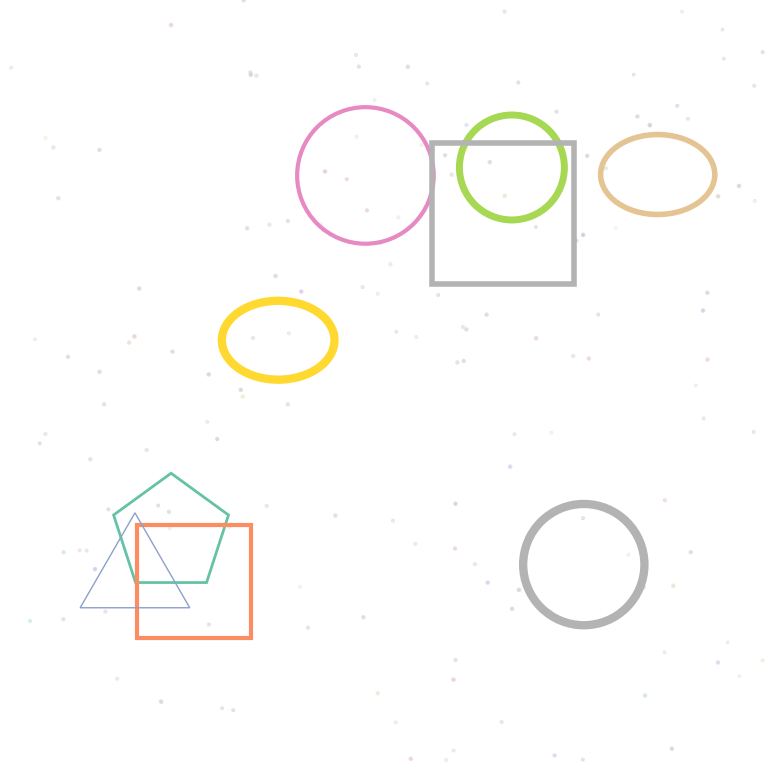[{"shape": "pentagon", "thickness": 1, "radius": 0.39, "center": [0.222, 0.307]}, {"shape": "square", "thickness": 1.5, "radius": 0.37, "center": [0.252, 0.245]}, {"shape": "triangle", "thickness": 0.5, "radius": 0.41, "center": [0.175, 0.252]}, {"shape": "circle", "thickness": 1.5, "radius": 0.44, "center": [0.475, 0.772]}, {"shape": "circle", "thickness": 2.5, "radius": 0.34, "center": [0.665, 0.782]}, {"shape": "oval", "thickness": 3, "radius": 0.37, "center": [0.361, 0.558]}, {"shape": "oval", "thickness": 2, "radius": 0.37, "center": [0.854, 0.773]}, {"shape": "square", "thickness": 2, "radius": 0.46, "center": [0.653, 0.723]}, {"shape": "circle", "thickness": 3, "radius": 0.39, "center": [0.758, 0.267]}]